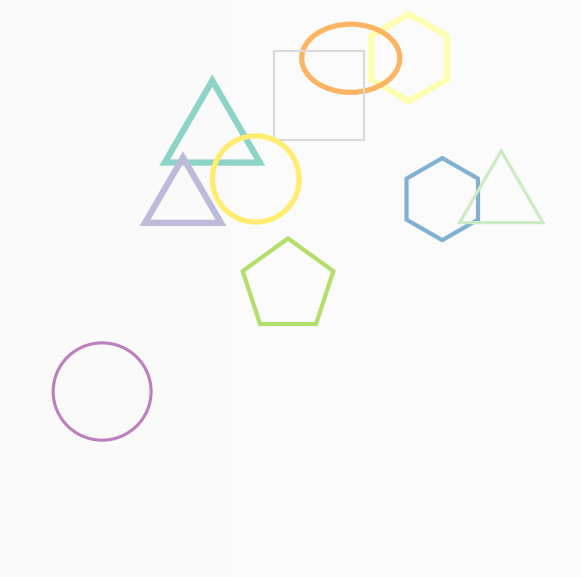[{"shape": "triangle", "thickness": 3, "radius": 0.47, "center": [0.365, 0.765]}, {"shape": "hexagon", "thickness": 3, "radius": 0.38, "center": [0.704, 0.899]}, {"shape": "triangle", "thickness": 3, "radius": 0.38, "center": [0.315, 0.651]}, {"shape": "hexagon", "thickness": 2, "radius": 0.36, "center": [0.761, 0.654]}, {"shape": "oval", "thickness": 2.5, "radius": 0.42, "center": [0.603, 0.898]}, {"shape": "pentagon", "thickness": 2, "radius": 0.41, "center": [0.496, 0.504]}, {"shape": "square", "thickness": 1, "radius": 0.39, "center": [0.549, 0.834]}, {"shape": "circle", "thickness": 1.5, "radius": 0.42, "center": [0.176, 0.321]}, {"shape": "triangle", "thickness": 1.5, "radius": 0.41, "center": [0.862, 0.655]}, {"shape": "circle", "thickness": 2.5, "radius": 0.37, "center": [0.44, 0.689]}]